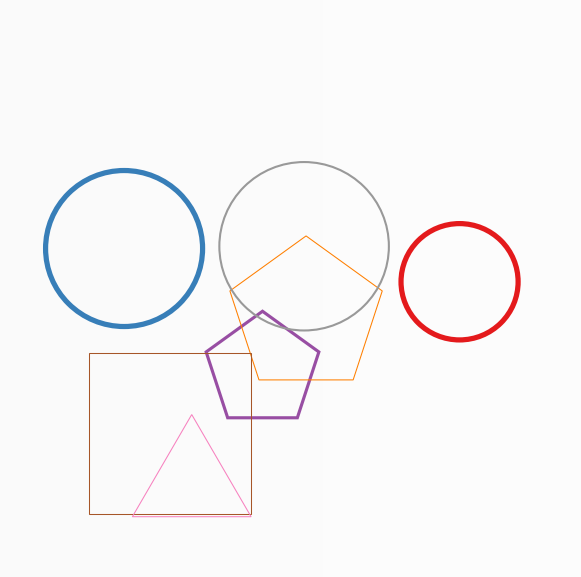[{"shape": "circle", "thickness": 2.5, "radius": 0.5, "center": [0.791, 0.511]}, {"shape": "circle", "thickness": 2.5, "radius": 0.68, "center": [0.213, 0.569]}, {"shape": "pentagon", "thickness": 1.5, "radius": 0.51, "center": [0.452, 0.358]}, {"shape": "pentagon", "thickness": 0.5, "radius": 0.69, "center": [0.527, 0.453]}, {"shape": "square", "thickness": 0.5, "radius": 0.7, "center": [0.292, 0.249]}, {"shape": "triangle", "thickness": 0.5, "radius": 0.59, "center": [0.33, 0.163]}, {"shape": "circle", "thickness": 1, "radius": 0.73, "center": [0.523, 0.573]}]